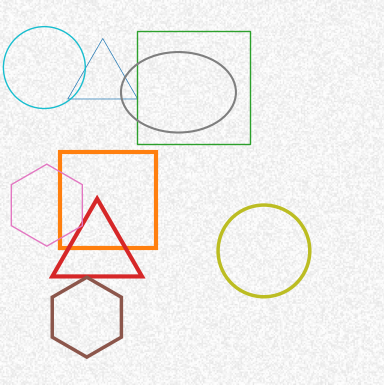[{"shape": "triangle", "thickness": 0.5, "radius": 0.52, "center": [0.267, 0.795]}, {"shape": "square", "thickness": 3, "radius": 0.62, "center": [0.281, 0.48]}, {"shape": "square", "thickness": 1, "radius": 0.74, "center": [0.503, 0.772]}, {"shape": "triangle", "thickness": 3, "radius": 0.67, "center": [0.252, 0.349]}, {"shape": "hexagon", "thickness": 2.5, "radius": 0.52, "center": [0.226, 0.176]}, {"shape": "hexagon", "thickness": 1, "radius": 0.53, "center": [0.122, 0.467]}, {"shape": "oval", "thickness": 1.5, "radius": 0.75, "center": [0.464, 0.76]}, {"shape": "circle", "thickness": 2.5, "radius": 0.6, "center": [0.686, 0.348]}, {"shape": "circle", "thickness": 1, "radius": 0.53, "center": [0.115, 0.824]}]